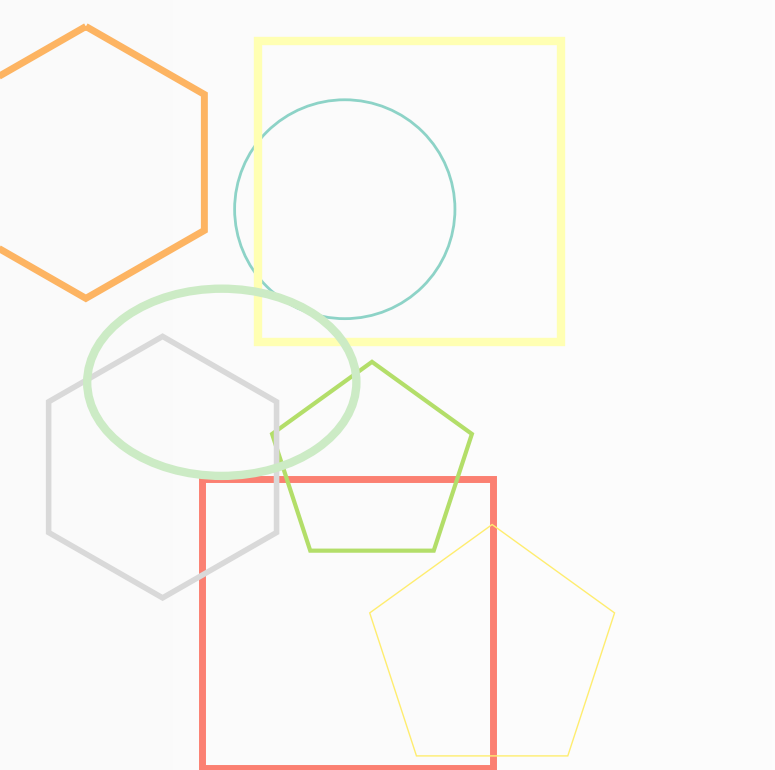[{"shape": "circle", "thickness": 1, "radius": 0.71, "center": [0.445, 0.728]}, {"shape": "square", "thickness": 3, "radius": 0.98, "center": [0.529, 0.751]}, {"shape": "square", "thickness": 2.5, "radius": 0.94, "center": [0.449, 0.19]}, {"shape": "hexagon", "thickness": 2.5, "radius": 0.88, "center": [0.111, 0.789]}, {"shape": "pentagon", "thickness": 1.5, "radius": 0.68, "center": [0.48, 0.395]}, {"shape": "hexagon", "thickness": 2, "radius": 0.85, "center": [0.21, 0.393]}, {"shape": "oval", "thickness": 3, "radius": 0.87, "center": [0.286, 0.504]}, {"shape": "pentagon", "thickness": 0.5, "radius": 0.83, "center": [0.635, 0.153]}]